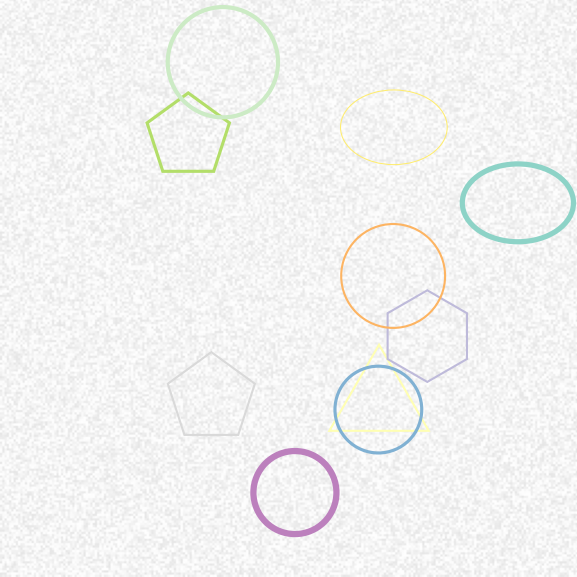[{"shape": "oval", "thickness": 2.5, "radius": 0.48, "center": [0.897, 0.648]}, {"shape": "triangle", "thickness": 1, "radius": 0.5, "center": [0.656, 0.303]}, {"shape": "hexagon", "thickness": 1, "radius": 0.4, "center": [0.74, 0.417]}, {"shape": "circle", "thickness": 1.5, "radius": 0.38, "center": [0.655, 0.29]}, {"shape": "circle", "thickness": 1, "radius": 0.45, "center": [0.681, 0.521]}, {"shape": "pentagon", "thickness": 1.5, "radius": 0.37, "center": [0.326, 0.763]}, {"shape": "pentagon", "thickness": 1, "radius": 0.4, "center": [0.366, 0.31]}, {"shape": "circle", "thickness": 3, "radius": 0.36, "center": [0.511, 0.146]}, {"shape": "circle", "thickness": 2, "radius": 0.48, "center": [0.386, 0.891]}, {"shape": "oval", "thickness": 0.5, "radius": 0.46, "center": [0.682, 0.779]}]